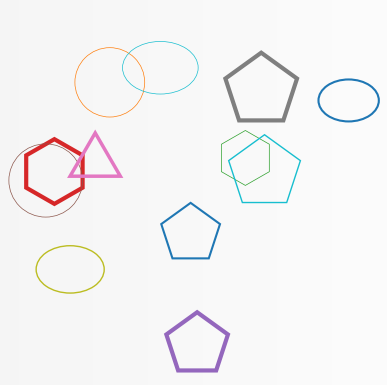[{"shape": "pentagon", "thickness": 1.5, "radius": 0.4, "center": [0.492, 0.393]}, {"shape": "oval", "thickness": 1.5, "radius": 0.39, "center": [0.9, 0.739]}, {"shape": "circle", "thickness": 0.5, "radius": 0.45, "center": [0.283, 0.786]}, {"shape": "hexagon", "thickness": 0.5, "radius": 0.36, "center": [0.633, 0.59]}, {"shape": "hexagon", "thickness": 3, "radius": 0.42, "center": [0.14, 0.554]}, {"shape": "pentagon", "thickness": 3, "radius": 0.42, "center": [0.509, 0.105]}, {"shape": "circle", "thickness": 0.5, "radius": 0.48, "center": [0.118, 0.531]}, {"shape": "triangle", "thickness": 2.5, "radius": 0.37, "center": [0.246, 0.58]}, {"shape": "pentagon", "thickness": 3, "radius": 0.49, "center": [0.674, 0.766]}, {"shape": "oval", "thickness": 1, "radius": 0.44, "center": [0.181, 0.3]}, {"shape": "pentagon", "thickness": 1, "radius": 0.49, "center": [0.683, 0.553]}, {"shape": "oval", "thickness": 0.5, "radius": 0.49, "center": [0.414, 0.824]}]